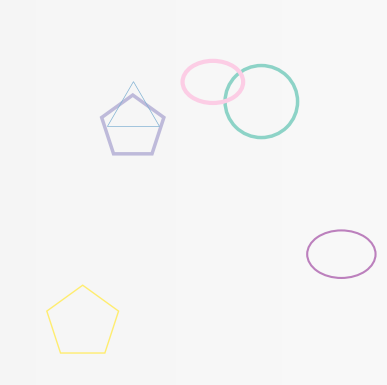[{"shape": "circle", "thickness": 2.5, "radius": 0.47, "center": [0.674, 0.736]}, {"shape": "pentagon", "thickness": 2.5, "radius": 0.42, "center": [0.343, 0.669]}, {"shape": "triangle", "thickness": 0.5, "radius": 0.39, "center": [0.344, 0.71]}, {"shape": "oval", "thickness": 3, "radius": 0.39, "center": [0.549, 0.787]}, {"shape": "oval", "thickness": 1.5, "radius": 0.44, "center": [0.881, 0.34]}, {"shape": "pentagon", "thickness": 1, "radius": 0.49, "center": [0.213, 0.162]}]